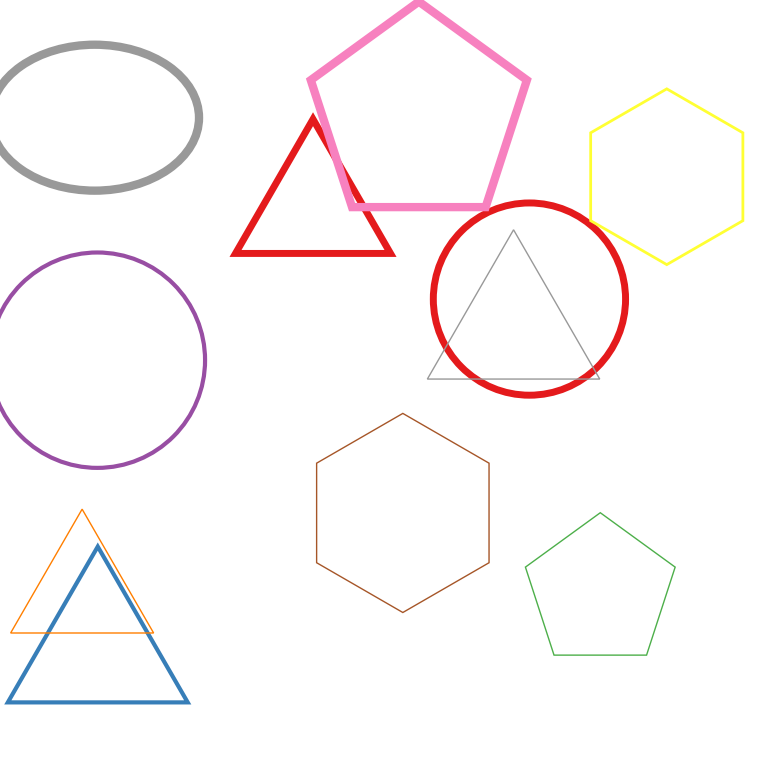[{"shape": "circle", "thickness": 2.5, "radius": 0.62, "center": [0.688, 0.612]}, {"shape": "triangle", "thickness": 2.5, "radius": 0.58, "center": [0.407, 0.729]}, {"shape": "triangle", "thickness": 1.5, "radius": 0.67, "center": [0.127, 0.155]}, {"shape": "pentagon", "thickness": 0.5, "radius": 0.51, "center": [0.78, 0.232]}, {"shape": "circle", "thickness": 1.5, "radius": 0.7, "center": [0.126, 0.532]}, {"shape": "triangle", "thickness": 0.5, "radius": 0.54, "center": [0.107, 0.232]}, {"shape": "hexagon", "thickness": 1, "radius": 0.57, "center": [0.866, 0.77]}, {"shape": "hexagon", "thickness": 0.5, "radius": 0.65, "center": [0.523, 0.334]}, {"shape": "pentagon", "thickness": 3, "radius": 0.74, "center": [0.544, 0.85]}, {"shape": "oval", "thickness": 3, "radius": 0.68, "center": [0.123, 0.847]}, {"shape": "triangle", "thickness": 0.5, "radius": 0.65, "center": [0.667, 0.572]}]